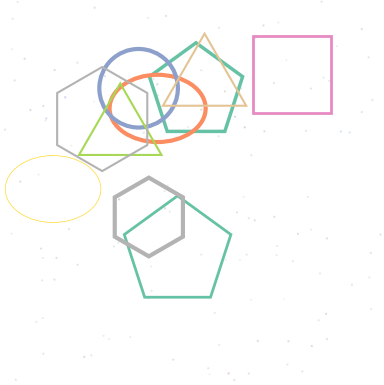[{"shape": "pentagon", "thickness": 2, "radius": 0.73, "center": [0.461, 0.346]}, {"shape": "pentagon", "thickness": 2.5, "radius": 0.64, "center": [0.509, 0.762]}, {"shape": "oval", "thickness": 3, "radius": 0.62, "center": [0.409, 0.718]}, {"shape": "circle", "thickness": 3, "radius": 0.51, "center": [0.36, 0.771]}, {"shape": "square", "thickness": 2, "radius": 0.5, "center": [0.758, 0.806]}, {"shape": "triangle", "thickness": 1.5, "radius": 0.62, "center": [0.312, 0.659]}, {"shape": "oval", "thickness": 0.5, "radius": 0.62, "center": [0.138, 0.509]}, {"shape": "triangle", "thickness": 1.5, "radius": 0.62, "center": [0.531, 0.788]}, {"shape": "hexagon", "thickness": 3, "radius": 0.51, "center": [0.387, 0.436]}, {"shape": "hexagon", "thickness": 1.5, "radius": 0.68, "center": [0.265, 0.691]}]